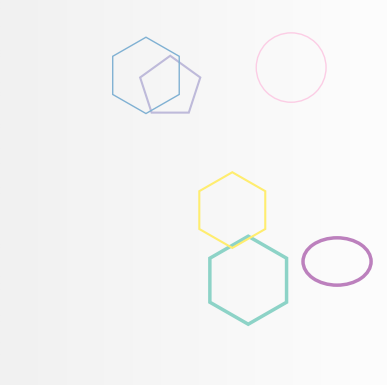[{"shape": "hexagon", "thickness": 2.5, "radius": 0.57, "center": [0.641, 0.272]}, {"shape": "pentagon", "thickness": 1.5, "radius": 0.41, "center": [0.439, 0.774]}, {"shape": "hexagon", "thickness": 1, "radius": 0.5, "center": [0.377, 0.804]}, {"shape": "circle", "thickness": 1, "radius": 0.45, "center": [0.751, 0.825]}, {"shape": "oval", "thickness": 2.5, "radius": 0.44, "center": [0.87, 0.321]}, {"shape": "hexagon", "thickness": 1.5, "radius": 0.49, "center": [0.599, 0.454]}]